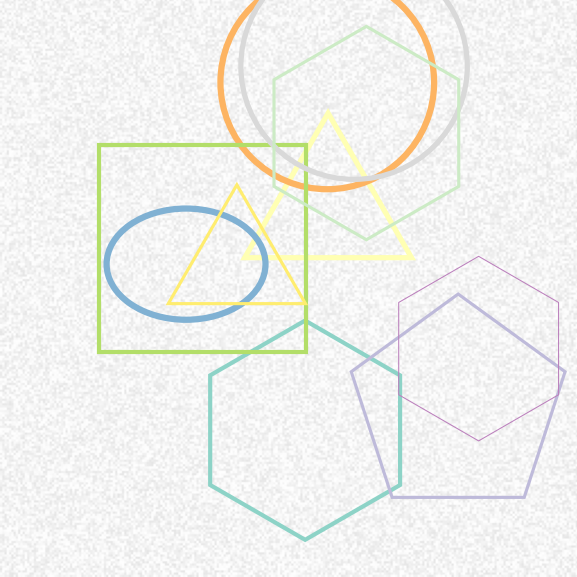[{"shape": "hexagon", "thickness": 2, "radius": 0.95, "center": [0.528, 0.254]}, {"shape": "triangle", "thickness": 2.5, "radius": 0.83, "center": [0.568, 0.636]}, {"shape": "pentagon", "thickness": 1.5, "radius": 0.97, "center": [0.793, 0.295]}, {"shape": "oval", "thickness": 3, "radius": 0.69, "center": [0.322, 0.542]}, {"shape": "circle", "thickness": 3, "radius": 0.93, "center": [0.567, 0.857]}, {"shape": "square", "thickness": 2, "radius": 0.9, "center": [0.351, 0.568]}, {"shape": "circle", "thickness": 2.5, "radius": 0.98, "center": [0.613, 0.885]}, {"shape": "hexagon", "thickness": 0.5, "radius": 0.8, "center": [0.829, 0.395]}, {"shape": "hexagon", "thickness": 1.5, "radius": 0.92, "center": [0.634, 0.769]}, {"shape": "triangle", "thickness": 1.5, "radius": 0.69, "center": [0.41, 0.542]}]